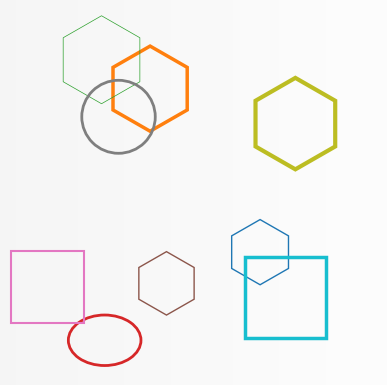[{"shape": "hexagon", "thickness": 1, "radius": 0.42, "center": [0.671, 0.345]}, {"shape": "hexagon", "thickness": 2.5, "radius": 0.55, "center": [0.387, 0.77]}, {"shape": "hexagon", "thickness": 0.5, "radius": 0.57, "center": [0.262, 0.845]}, {"shape": "oval", "thickness": 2, "radius": 0.47, "center": [0.27, 0.116]}, {"shape": "hexagon", "thickness": 1, "radius": 0.41, "center": [0.43, 0.264]}, {"shape": "square", "thickness": 1.5, "radius": 0.47, "center": [0.122, 0.254]}, {"shape": "circle", "thickness": 2, "radius": 0.47, "center": [0.306, 0.697]}, {"shape": "hexagon", "thickness": 3, "radius": 0.59, "center": [0.762, 0.679]}, {"shape": "square", "thickness": 2.5, "radius": 0.53, "center": [0.736, 0.228]}]